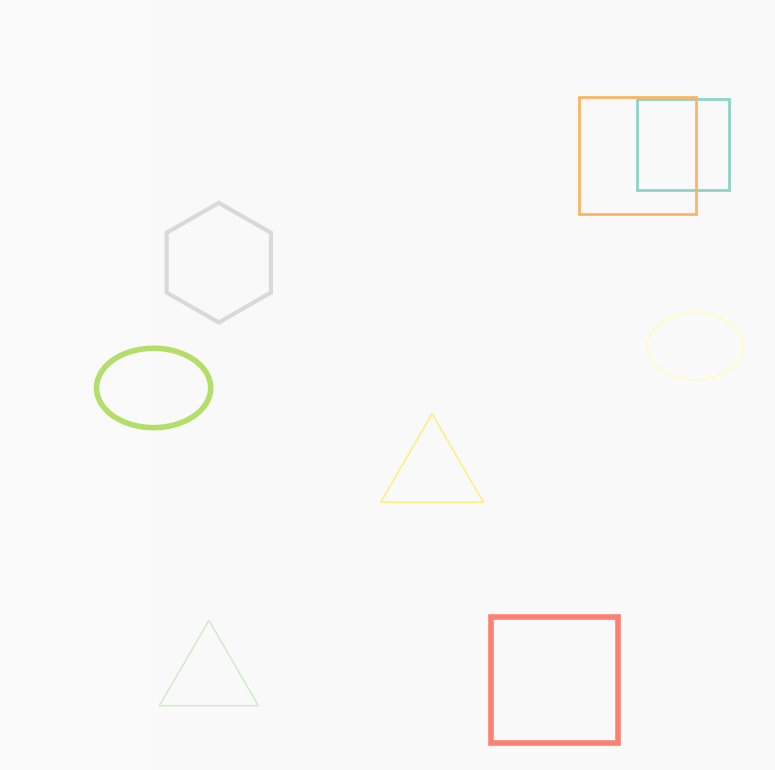[{"shape": "square", "thickness": 1, "radius": 0.3, "center": [0.881, 0.813]}, {"shape": "oval", "thickness": 0.5, "radius": 0.31, "center": [0.897, 0.55]}, {"shape": "square", "thickness": 2, "radius": 0.41, "center": [0.716, 0.117]}, {"shape": "square", "thickness": 1, "radius": 0.38, "center": [0.822, 0.798]}, {"shape": "oval", "thickness": 2, "radius": 0.37, "center": [0.198, 0.496]}, {"shape": "hexagon", "thickness": 1.5, "radius": 0.39, "center": [0.282, 0.659]}, {"shape": "triangle", "thickness": 0.5, "radius": 0.37, "center": [0.27, 0.12]}, {"shape": "triangle", "thickness": 0.5, "radius": 0.38, "center": [0.558, 0.386]}]